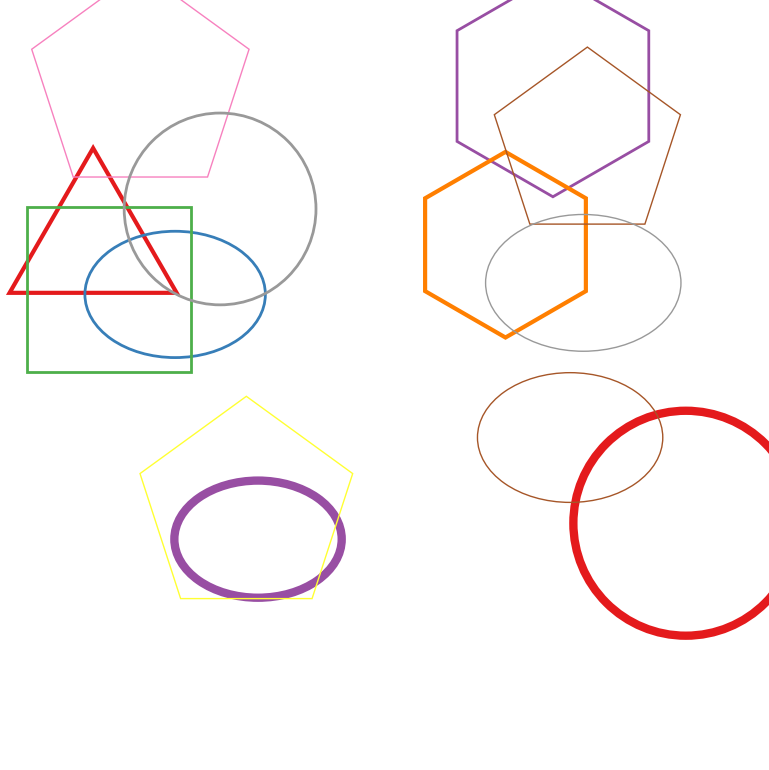[{"shape": "triangle", "thickness": 1.5, "radius": 0.63, "center": [0.121, 0.682]}, {"shape": "circle", "thickness": 3, "radius": 0.73, "center": [0.891, 0.32]}, {"shape": "oval", "thickness": 1, "radius": 0.59, "center": [0.227, 0.618]}, {"shape": "square", "thickness": 1, "radius": 0.53, "center": [0.142, 0.624]}, {"shape": "hexagon", "thickness": 1, "radius": 0.72, "center": [0.718, 0.888]}, {"shape": "oval", "thickness": 3, "radius": 0.54, "center": [0.335, 0.3]}, {"shape": "hexagon", "thickness": 1.5, "radius": 0.6, "center": [0.656, 0.682]}, {"shape": "pentagon", "thickness": 0.5, "radius": 0.73, "center": [0.32, 0.34]}, {"shape": "pentagon", "thickness": 0.5, "radius": 0.64, "center": [0.763, 0.812]}, {"shape": "oval", "thickness": 0.5, "radius": 0.6, "center": [0.74, 0.432]}, {"shape": "pentagon", "thickness": 0.5, "radius": 0.74, "center": [0.182, 0.89]}, {"shape": "oval", "thickness": 0.5, "radius": 0.63, "center": [0.757, 0.633]}, {"shape": "circle", "thickness": 1, "radius": 0.62, "center": [0.286, 0.729]}]